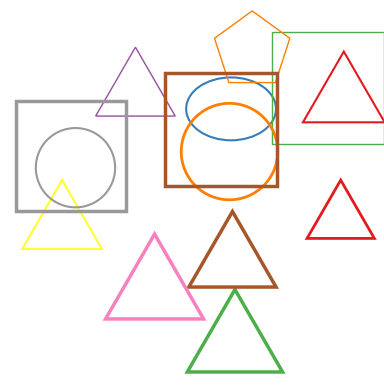[{"shape": "triangle", "thickness": 2, "radius": 0.5, "center": [0.885, 0.431]}, {"shape": "triangle", "thickness": 1.5, "radius": 0.61, "center": [0.893, 0.744]}, {"shape": "oval", "thickness": 1.5, "radius": 0.58, "center": [0.6, 0.717]}, {"shape": "triangle", "thickness": 2.5, "radius": 0.71, "center": [0.61, 0.105]}, {"shape": "square", "thickness": 1, "radius": 0.73, "center": [0.852, 0.771]}, {"shape": "triangle", "thickness": 1, "radius": 0.6, "center": [0.352, 0.758]}, {"shape": "pentagon", "thickness": 1, "radius": 0.51, "center": [0.655, 0.869]}, {"shape": "circle", "thickness": 2, "radius": 0.63, "center": [0.596, 0.606]}, {"shape": "triangle", "thickness": 1.5, "radius": 0.6, "center": [0.161, 0.413]}, {"shape": "triangle", "thickness": 2.5, "radius": 0.65, "center": [0.604, 0.32]}, {"shape": "square", "thickness": 2.5, "radius": 0.73, "center": [0.574, 0.664]}, {"shape": "triangle", "thickness": 2.5, "radius": 0.73, "center": [0.401, 0.245]}, {"shape": "square", "thickness": 2.5, "radius": 0.71, "center": [0.185, 0.595]}, {"shape": "circle", "thickness": 1.5, "radius": 0.51, "center": [0.196, 0.564]}]